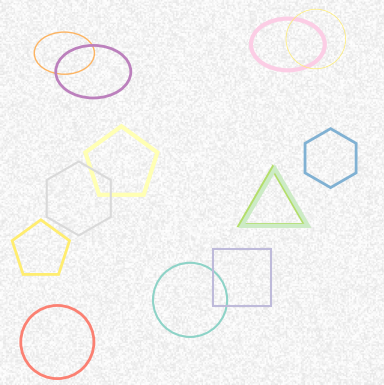[{"shape": "circle", "thickness": 1.5, "radius": 0.48, "center": [0.494, 0.221]}, {"shape": "pentagon", "thickness": 3, "radius": 0.49, "center": [0.315, 0.574]}, {"shape": "square", "thickness": 1.5, "radius": 0.38, "center": [0.629, 0.279]}, {"shape": "circle", "thickness": 2, "radius": 0.47, "center": [0.149, 0.112]}, {"shape": "hexagon", "thickness": 2, "radius": 0.38, "center": [0.859, 0.589]}, {"shape": "oval", "thickness": 1, "radius": 0.39, "center": [0.167, 0.862]}, {"shape": "triangle", "thickness": 3, "radius": 0.49, "center": [0.709, 0.465]}, {"shape": "oval", "thickness": 3, "radius": 0.48, "center": [0.748, 0.884]}, {"shape": "hexagon", "thickness": 1.5, "radius": 0.48, "center": [0.205, 0.484]}, {"shape": "oval", "thickness": 2, "radius": 0.49, "center": [0.242, 0.814]}, {"shape": "triangle", "thickness": 3, "radius": 0.5, "center": [0.714, 0.463]}, {"shape": "pentagon", "thickness": 2, "radius": 0.39, "center": [0.106, 0.351]}, {"shape": "circle", "thickness": 0.5, "radius": 0.39, "center": [0.82, 0.899]}]